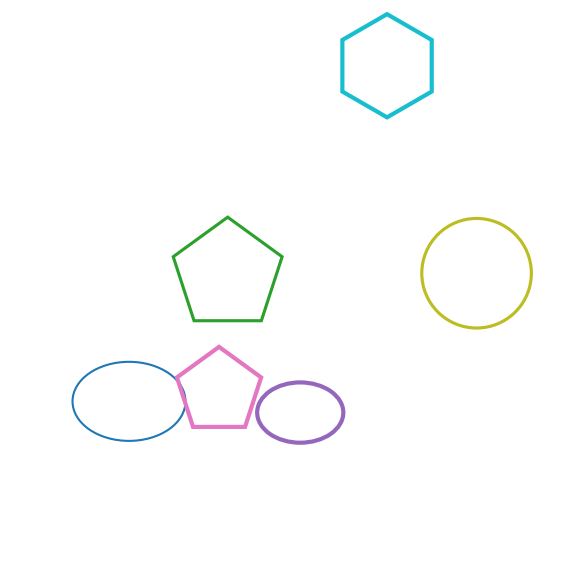[{"shape": "oval", "thickness": 1, "radius": 0.49, "center": [0.223, 0.304]}, {"shape": "pentagon", "thickness": 1.5, "radius": 0.5, "center": [0.394, 0.524]}, {"shape": "oval", "thickness": 2, "radius": 0.37, "center": [0.52, 0.285]}, {"shape": "pentagon", "thickness": 2, "radius": 0.38, "center": [0.379, 0.322]}, {"shape": "circle", "thickness": 1.5, "radius": 0.47, "center": [0.825, 0.526]}, {"shape": "hexagon", "thickness": 2, "radius": 0.45, "center": [0.67, 0.885]}]